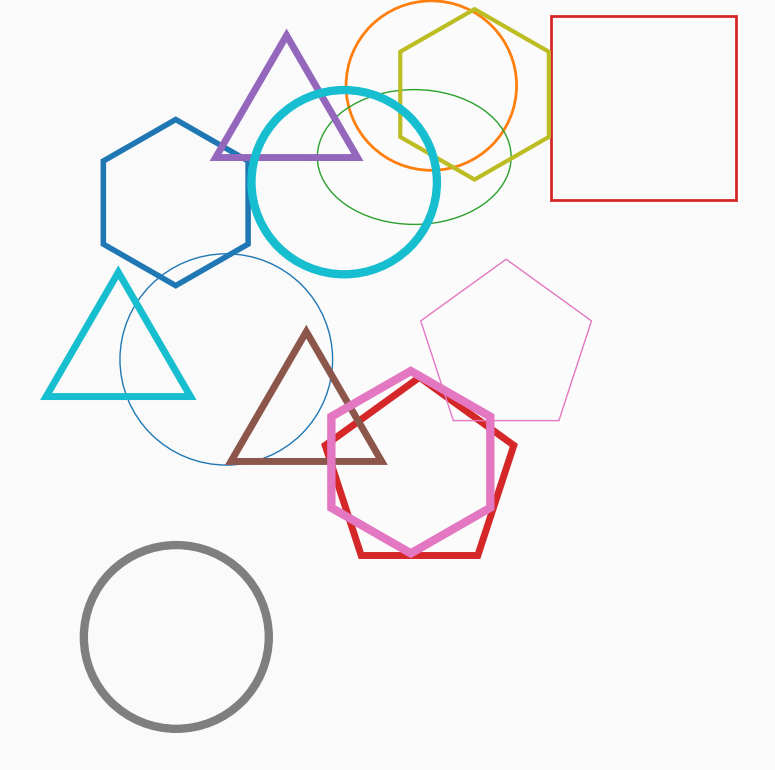[{"shape": "hexagon", "thickness": 2, "radius": 0.54, "center": [0.227, 0.737]}, {"shape": "circle", "thickness": 0.5, "radius": 0.69, "center": [0.292, 0.533]}, {"shape": "circle", "thickness": 1, "radius": 0.55, "center": [0.557, 0.889]}, {"shape": "oval", "thickness": 0.5, "radius": 0.63, "center": [0.535, 0.796]}, {"shape": "square", "thickness": 1, "radius": 0.6, "center": [0.83, 0.859]}, {"shape": "pentagon", "thickness": 2.5, "radius": 0.64, "center": [0.541, 0.382]}, {"shape": "triangle", "thickness": 2.5, "radius": 0.53, "center": [0.37, 0.848]}, {"shape": "triangle", "thickness": 2.5, "radius": 0.56, "center": [0.395, 0.457]}, {"shape": "pentagon", "thickness": 0.5, "radius": 0.58, "center": [0.653, 0.547]}, {"shape": "hexagon", "thickness": 3, "radius": 0.59, "center": [0.53, 0.4]}, {"shape": "circle", "thickness": 3, "radius": 0.6, "center": [0.228, 0.173]}, {"shape": "hexagon", "thickness": 1.5, "radius": 0.55, "center": [0.612, 0.877]}, {"shape": "circle", "thickness": 3, "radius": 0.6, "center": [0.444, 0.763]}, {"shape": "triangle", "thickness": 2.5, "radius": 0.54, "center": [0.153, 0.539]}]